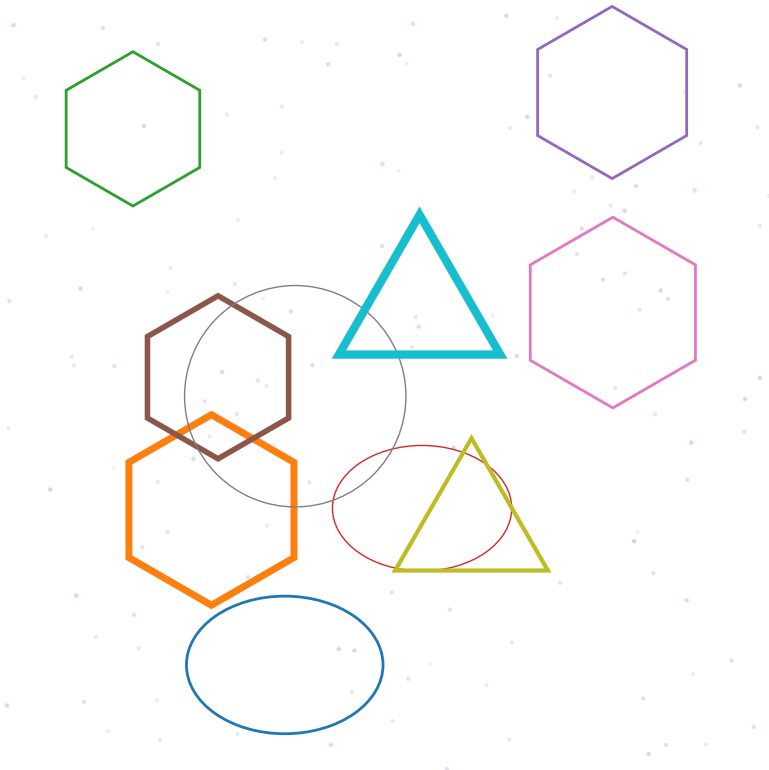[{"shape": "oval", "thickness": 1, "radius": 0.64, "center": [0.37, 0.136]}, {"shape": "hexagon", "thickness": 2.5, "radius": 0.62, "center": [0.275, 0.338]}, {"shape": "hexagon", "thickness": 1, "radius": 0.5, "center": [0.173, 0.833]}, {"shape": "oval", "thickness": 0.5, "radius": 0.58, "center": [0.548, 0.34]}, {"shape": "hexagon", "thickness": 1, "radius": 0.56, "center": [0.795, 0.88]}, {"shape": "hexagon", "thickness": 2, "radius": 0.53, "center": [0.283, 0.51]}, {"shape": "hexagon", "thickness": 1, "radius": 0.62, "center": [0.796, 0.594]}, {"shape": "circle", "thickness": 0.5, "radius": 0.72, "center": [0.383, 0.485]}, {"shape": "triangle", "thickness": 1.5, "radius": 0.57, "center": [0.612, 0.316]}, {"shape": "triangle", "thickness": 3, "radius": 0.6, "center": [0.545, 0.6]}]